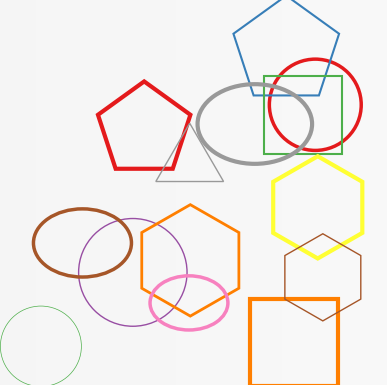[{"shape": "circle", "thickness": 2.5, "radius": 0.59, "center": [0.814, 0.728]}, {"shape": "pentagon", "thickness": 3, "radius": 0.63, "center": [0.372, 0.663]}, {"shape": "pentagon", "thickness": 1.5, "radius": 0.72, "center": [0.739, 0.868]}, {"shape": "square", "thickness": 1.5, "radius": 0.5, "center": [0.782, 0.702]}, {"shape": "circle", "thickness": 0.5, "radius": 0.52, "center": [0.106, 0.101]}, {"shape": "circle", "thickness": 1, "radius": 0.7, "center": [0.343, 0.293]}, {"shape": "square", "thickness": 3, "radius": 0.56, "center": [0.759, 0.111]}, {"shape": "hexagon", "thickness": 2, "radius": 0.72, "center": [0.491, 0.324]}, {"shape": "hexagon", "thickness": 3, "radius": 0.66, "center": [0.82, 0.461]}, {"shape": "oval", "thickness": 2.5, "radius": 0.63, "center": [0.213, 0.369]}, {"shape": "hexagon", "thickness": 1, "radius": 0.57, "center": [0.833, 0.28]}, {"shape": "oval", "thickness": 2.5, "radius": 0.5, "center": [0.488, 0.213]}, {"shape": "triangle", "thickness": 1, "radius": 0.5, "center": [0.49, 0.579]}, {"shape": "oval", "thickness": 3, "radius": 0.74, "center": [0.658, 0.678]}]